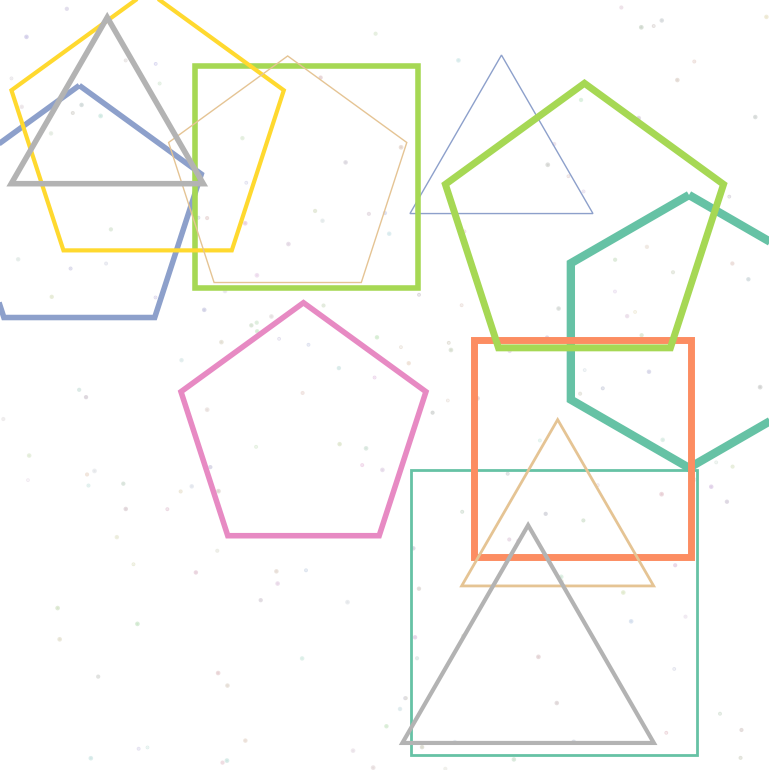[{"shape": "hexagon", "thickness": 3, "radius": 0.89, "center": [0.895, 0.57]}, {"shape": "square", "thickness": 1, "radius": 0.93, "center": [0.72, 0.205]}, {"shape": "square", "thickness": 2.5, "radius": 0.7, "center": [0.757, 0.418]}, {"shape": "pentagon", "thickness": 2, "radius": 0.83, "center": [0.103, 0.722]}, {"shape": "triangle", "thickness": 0.5, "radius": 0.69, "center": [0.651, 0.791]}, {"shape": "pentagon", "thickness": 2, "radius": 0.84, "center": [0.394, 0.44]}, {"shape": "square", "thickness": 2, "radius": 0.72, "center": [0.398, 0.77]}, {"shape": "pentagon", "thickness": 2.5, "radius": 0.95, "center": [0.759, 0.702]}, {"shape": "pentagon", "thickness": 1.5, "radius": 0.93, "center": [0.192, 0.825]}, {"shape": "pentagon", "thickness": 0.5, "radius": 0.81, "center": [0.374, 0.765]}, {"shape": "triangle", "thickness": 1, "radius": 0.72, "center": [0.724, 0.311]}, {"shape": "triangle", "thickness": 1.5, "radius": 0.94, "center": [0.686, 0.129]}, {"shape": "triangle", "thickness": 2, "radius": 0.72, "center": [0.139, 0.833]}]